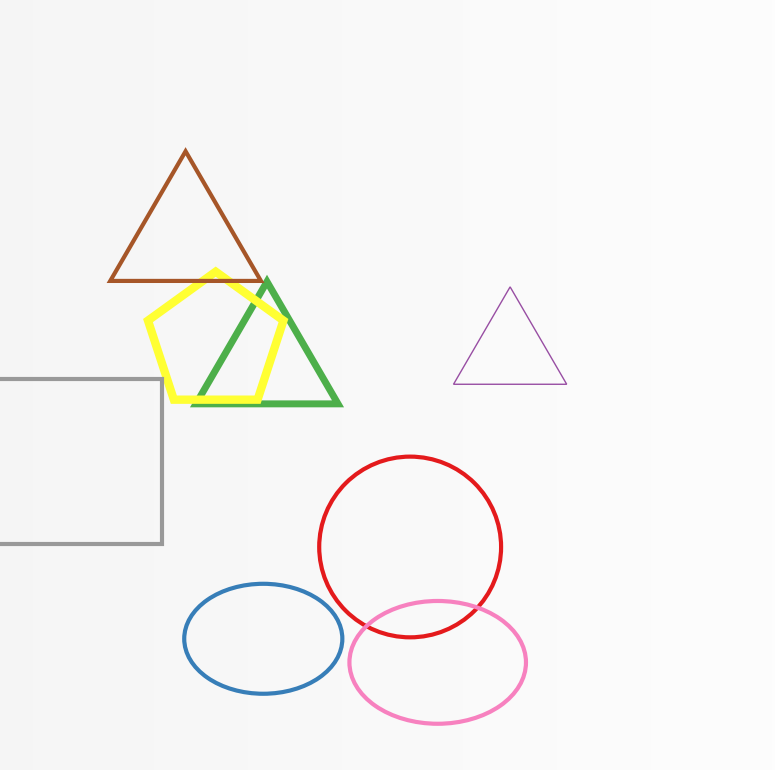[{"shape": "circle", "thickness": 1.5, "radius": 0.59, "center": [0.529, 0.29]}, {"shape": "oval", "thickness": 1.5, "radius": 0.51, "center": [0.34, 0.17]}, {"shape": "triangle", "thickness": 2.5, "radius": 0.53, "center": [0.345, 0.528]}, {"shape": "triangle", "thickness": 0.5, "radius": 0.42, "center": [0.658, 0.543]}, {"shape": "pentagon", "thickness": 3, "radius": 0.46, "center": [0.278, 0.555]}, {"shape": "triangle", "thickness": 1.5, "radius": 0.56, "center": [0.239, 0.691]}, {"shape": "oval", "thickness": 1.5, "radius": 0.57, "center": [0.565, 0.14]}, {"shape": "square", "thickness": 1.5, "radius": 0.54, "center": [0.101, 0.4]}]